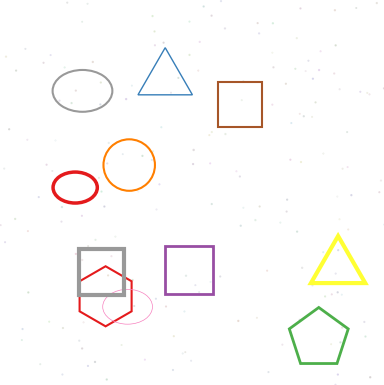[{"shape": "oval", "thickness": 2.5, "radius": 0.29, "center": [0.195, 0.513]}, {"shape": "hexagon", "thickness": 1.5, "radius": 0.39, "center": [0.274, 0.23]}, {"shape": "triangle", "thickness": 1, "radius": 0.41, "center": [0.429, 0.795]}, {"shape": "pentagon", "thickness": 2, "radius": 0.4, "center": [0.828, 0.121]}, {"shape": "square", "thickness": 2, "radius": 0.31, "center": [0.492, 0.299]}, {"shape": "circle", "thickness": 1.5, "radius": 0.33, "center": [0.336, 0.571]}, {"shape": "triangle", "thickness": 3, "radius": 0.41, "center": [0.878, 0.305]}, {"shape": "square", "thickness": 1.5, "radius": 0.29, "center": [0.623, 0.728]}, {"shape": "oval", "thickness": 0.5, "radius": 0.32, "center": [0.331, 0.203]}, {"shape": "oval", "thickness": 1.5, "radius": 0.39, "center": [0.214, 0.764]}, {"shape": "square", "thickness": 3, "radius": 0.3, "center": [0.264, 0.293]}]